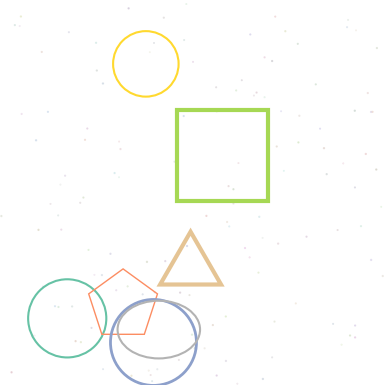[{"shape": "circle", "thickness": 1.5, "radius": 0.51, "center": [0.175, 0.173]}, {"shape": "pentagon", "thickness": 1, "radius": 0.47, "center": [0.32, 0.208]}, {"shape": "circle", "thickness": 2, "radius": 0.56, "center": [0.399, 0.11]}, {"shape": "square", "thickness": 3, "radius": 0.59, "center": [0.578, 0.596]}, {"shape": "circle", "thickness": 1.5, "radius": 0.43, "center": [0.379, 0.834]}, {"shape": "triangle", "thickness": 3, "radius": 0.46, "center": [0.495, 0.307]}, {"shape": "oval", "thickness": 1.5, "radius": 0.54, "center": [0.413, 0.144]}]